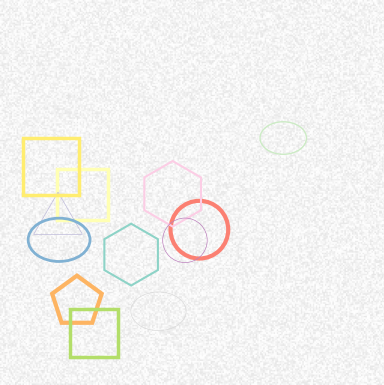[{"shape": "hexagon", "thickness": 1.5, "radius": 0.4, "center": [0.341, 0.339]}, {"shape": "square", "thickness": 2.5, "radius": 0.33, "center": [0.214, 0.495]}, {"shape": "triangle", "thickness": 0.5, "radius": 0.37, "center": [0.151, 0.428]}, {"shape": "circle", "thickness": 3, "radius": 0.37, "center": [0.518, 0.403]}, {"shape": "oval", "thickness": 2, "radius": 0.4, "center": [0.153, 0.377]}, {"shape": "pentagon", "thickness": 3, "radius": 0.34, "center": [0.2, 0.216]}, {"shape": "square", "thickness": 2.5, "radius": 0.31, "center": [0.244, 0.135]}, {"shape": "hexagon", "thickness": 1.5, "radius": 0.42, "center": [0.448, 0.497]}, {"shape": "oval", "thickness": 0.5, "radius": 0.36, "center": [0.412, 0.191]}, {"shape": "circle", "thickness": 0.5, "radius": 0.29, "center": [0.48, 0.376]}, {"shape": "oval", "thickness": 1, "radius": 0.3, "center": [0.736, 0.641]}, {"shape": "square", "thickness": 2.5, "radius": 0.37, "center": [0.132, 0.567]}]